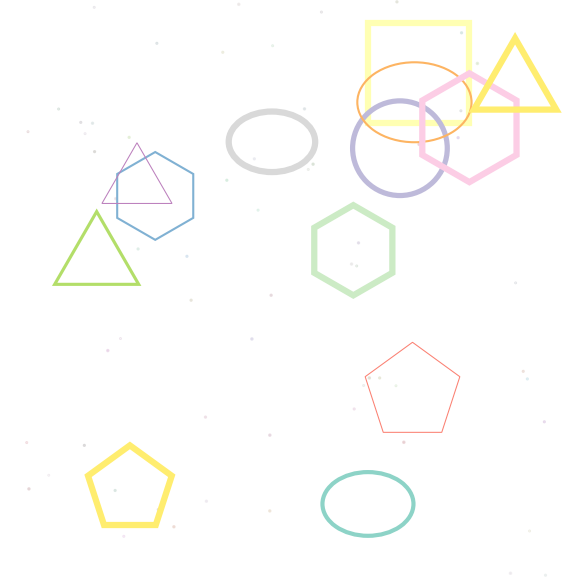[{"shape": "oval", "thickness": 2, "radius": 0.39, "center": [0.637, 0.126]}, {"shape": "square", "thickness": 3, "radius": 0.44, "center": [0.725, 0.873]}, {"shape": "circle", "thickness": 2.5, "radius": 0.41, "center": [0.693, 0.743]}, {"shape": "pentagon", "thickness": 0.5, "radius": 0.43, "center": [0.714, 0.32]}, {"shape": "hexagon", "thickness": 1, "radius": 0.38, "center": [0.269, 0.66]}, {"shape": "oval", "thickness": 1, "radius": 0.49, "center": [0.718, 0.822]}, {"shape": "triangle", "thickness": 1.5, "radius": 0.42, "center": [0.167, 0.549]}, {"shape": "hexagon", "thickness": 3, "radius": 0.47, "center": [0.813, 0.778]}, {"shape": "oval", "thickness": 3, "radius": 0.37, "center": [0.471, 0.754]}, {"shape": "triangle", "thickness": 0.5, "radius": 0.35, "center": [0.237, 0.682]}, {"shape": "hexagon", "thickness": 3, "radius": 0.39, "center": [0.612, 0.566]}, {"shape": "pentagon", "thickness": 3, "radius": 0.38, "center": [0.225, 0.152]}, {"shape": "triangle", "thickness": 3, "radius": 0.41, "center": [0.892, 0.851]}]